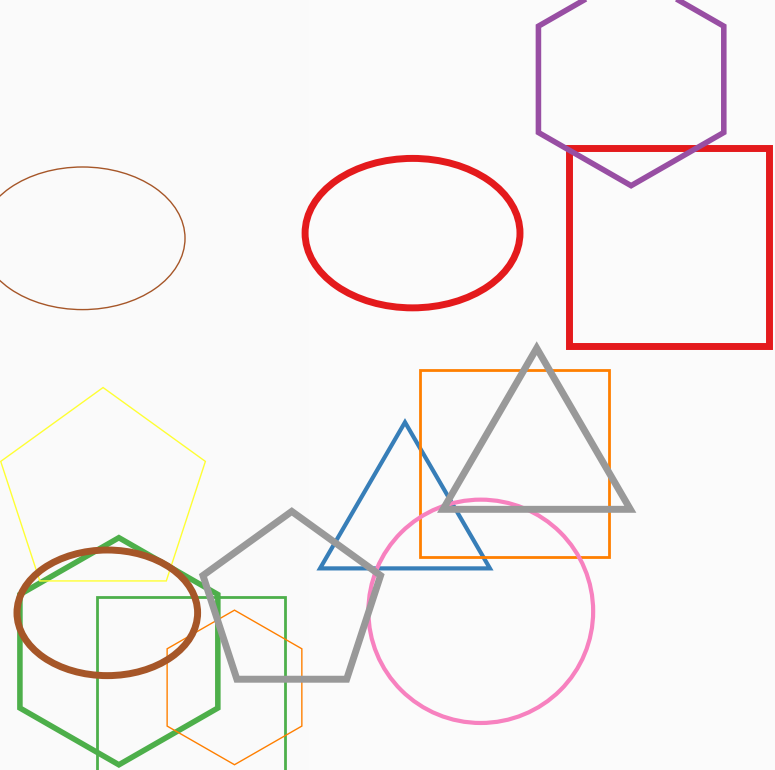[{"shape": "square", "thickness": 2.5, "radius": 0.64, "center": [0.863, 0.679]}, {"shape": "oval", "thickness": 2.5, "radius": 0.69, "center": [0.532, 0.697]}, {"shape": "triangle", "thickness": 1.5, "radius": 0.63, "center": [0.523, 0.325]}, {"shape": "hexagon", "thickness": 2, "radius": 0.74, "center": [0.153, 0.154]}, {"shape": "square", "thickness": 1, "radius": 0.61, "center": [0.246, 0.103]}, {"shape": "hexagon", "thickness": 2, "radius": 0.69, "center": [0.814, 0.897]}, {"shape": "hexagon", "thickness": 0.5, "radius": 0.5, "center": [0.303, 0.107]}, {"shape": "square", "thickness": 1, "radius": 0.61, "center": [0.664, 0.398]}, {"shape": "pentagon", "thickness": 0.5, "radius": 0.69, "center": [0.133, 0.358]}, {"shape": "oval", "thickness": 2.5, "radius": 0.58, "center": [0.138, 0.204]}, {"shape": "oval", "thickness": 0.5, "radius": 0.66, "center": [0.106, 0.691]}, {"shape": "circle", "thickness": 1.5, "radius": 0.73, "center": [0.62, 0.206]}, {"shape": "pentagon", "thickness": 2.5, "radius": 0.6, "center": [0.376, 0.215]}, {"shape": "triangle", "thickness": 2.5, "radius": 0.7, "center": [0.693, 0.408]}]